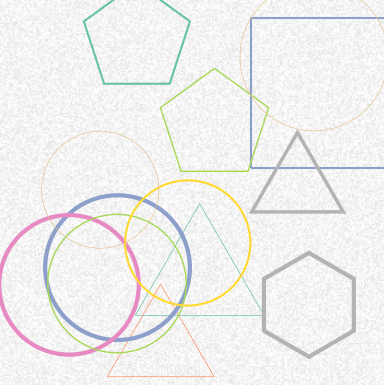[{"shape": "pentagon", "thickness": 1.5, "radius": 0.72, "center": [0.356, 0.9]}, {"shape": "triangle", "thickness": 0.5, "radius": 0.97, "center": [0.519, 0.277]}, {"shape": "triangle", "thickness": 0.5, "radius": 0.8, "center": [0.417, 0.102]}, {"shape": "square", "thickness": 1.5, "radius": 0.97, "center": [0.846, 0.758]}, {"shape": "circle", "thickness": 3, "radius": 0.94, "center": [0.305, 0.305]}, {"shape": "circle", "thickness": 3, "radius": 0.91, "center": [0.179, 0.26]}, {"shape": "circle", "thickness": 1, "radius": 0.9, "center": [0.304, 0.263]}, {"shape": "pentagon", "thickness": 1, "radius": 0.74, "center": [0.557, 0.675]}, {"shape": "circle", "thickness": 1.5, "radius": 0.81, "center": [0.488, 0.369]}, {"shape": "circle", "thickness": 0.5, "radius": 0.76, "center": [0.26, 0.507]}, {"shape": "circle", "thickness": 0.5, "radius": 0.96, "center": [0.816, 0.852]}, {"shape": "hexagon", "thickness": 3, "radius": 0.67, "center": [0.802, 0.208]}, {"shape": "triangle", "thickness": 2.5, "radius": 0.69, "center": [0.773, 0.518]}]